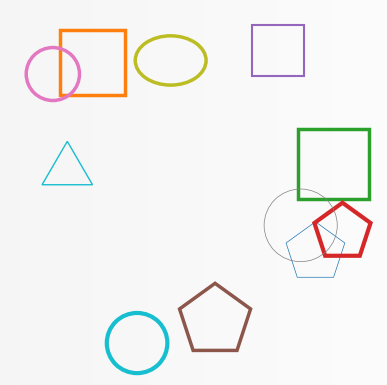[{"shape": "pentagon", "thickness": 0.5, "radius": 0.4, "center": [0.814, 0.344]}, {"shape": "square", "thickness": 2.5, "radius": 0.42, "center": [0.238, 0.838]}, {"shape": "square", "thickness": 2.5, "radius": 0.46, "center": [0.86, 0.574]}, {"shape": "pentagon", "thickness": 3, "radius": 0.38, "center": [0.884, 0.397]}, {"shape": "square", "thickness": 1.5, "radius": 0.33, "center": [0.717, 0.869]}, {"shape": "pentagon", "thickness": 2.5, "radius": 0.48, "center": [0.555, 0.168]}, {"shape": "circle", "thickness": 2.5, "radius": 0.34, "center": [0.136, 0.808]}, {"shape": "circle", "thickness": 0.5, "radius": 0.47, "center": [0.776, 0.415]}, {"shape": "oval", "thickness": 2.5, "radius": 0.46, "center": [0.44, 0.843]}, {"shape": "circle", "thickness": 3, "radius": 0.39, "center": [0.354, 0.109]}, {"shape": "triangle", "thickness": 1, "radius": 0.38, "center": [0.174, 0.558]}]